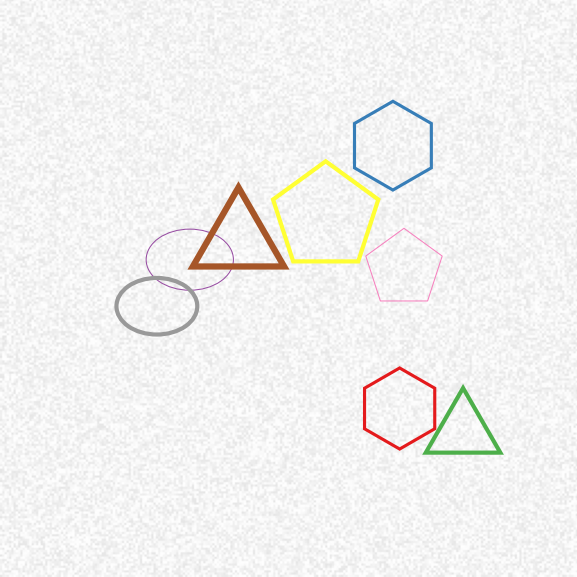[{"shape": "hexagon", "thickness": 1.5, "radius": 0.35, "center": [0.692, 0.292]}, {"shape": "hexagon", "thickness": 1.5, "radius": 0.38, "center": [0.68, 0.747]}, {"shape": "triangle", "thickness": 2, "radius": 0.37, "center": [0.802, 0.253]}, {"shape": "oval", "thickness": 0.5, "radius": 0.38, "center": [0.329, 0.549]}, {"shape": "pentagon", "thickness": 2, "radius": 0.48, "center": [0.564, 0.624]}, {"shape": "triangle", "thickness": 3, "radius": 0.46, "center": [0.413, 0.583]}, {"shape": "pentagon", "thickness": 0.5, "radius": 0.35, "center": [0.7, 0.534]}, {"shape": "oval", "thickness": 2, "radius": 0.35, "center": [0.272, 0.469]}]